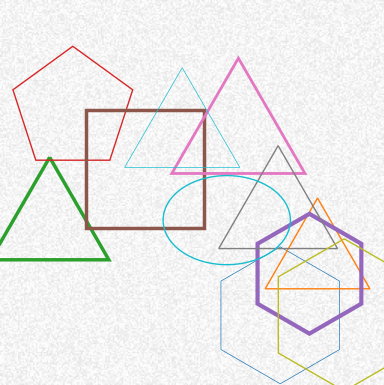[{"shape": "hexagon", "thickness": 0.5, "radius": 0.89, "center": [0.728, 0.181]}, {"shape": "triangle", "thickness": 1, "radius": 0.79, "center": [0.825, 0.328]}, {"shape": "triangle", "thickness": 2.5, "radius": 0.89, "center": [0.129, 0.414]}, {"shape": "pentagon", "thickness": 1, "radius": 0.82, "center": [0.189, 0.716]}, {"shape": "hexagon", "thickness": 3, "radius": 0.78, "center": [0.804, 0.289]}, {"shape": "square", "thickness": 2.5, "radius": 0.77, "center": [0.376, 0.561]}, {"shape": "triangle", "thickness": 2, "radius": 1.0, "center": [0.619, 0.649]}, {"shape": "triangle", "thickness": 1, "radius": 0.89, "center": [0.722, 0.443]}, {"shape": "hexagon", "thickness": 1, "radius": 0.99, "center": [0.894, 0.182]}, {"shape": "oval", "thickness": 1, "radius": 0.83, "center": [0.589, 0.428]}, {"shape": "triangle", "thickness": 0.5, "radius": 0.86, "center": [0.473, 0.652]}]